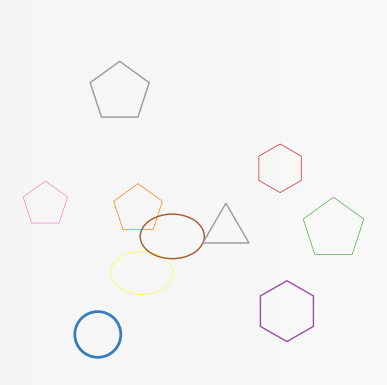[{"shape": "hexagon", "thickness": 0.5, "radius": 0.32, "center": [0.723, 0.563]}, {"shape": "circle", "thickness": 2, "radius": 0.3, "center": [0.252, 0.131]}, {"shape": "pentagon", "thickness": 0.5, "radius": 0.41, "center": [0.861, 0.406]}, {"shape": "hexagon", "thickness": 1, "radius": 0.39, "center": [0.74, 0.192]}, {"shape": "pentagon", "thickness": 0.5, "radius": 0.33, "center": [0.356, 0.457]}, {"shape": "oval", "thickness": 0.5, "radius": 0.4, "center": [0.366, 0.291]}, {"shape": "oval", "thickness": 1, "radius": 0.41, "center": [0.445, 0.386]}, {"shape": "pentagon", "thickness": 0.5, "radius": 0.3, "center": [0.117, 0.47]}, {"shape": "triangle", "thickness": 1, "radius": 0.34, "center": [0.583, 0.403]}, {"shape": "pentagon", "thickness": 1, "radius": 0.4, "center": [0.309, 0.761]}]